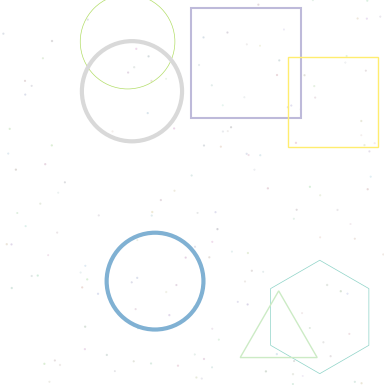[{"shape": "hexagon", "thickness": 0.5, "radius": 0.74, "center": [0.831, 0.177]}, {"shape": "square", "thickness": 1.5, "radius": 0.71, "center": [0.639, 0.836]}, {"shape": "circle", "thickness": 3, "radius": 0.63, "center": [0.403, 0.27]}, {"shape": "circle", "thickness": 0.5, "radius": 0.61, "center": [0.331, 0.892]}, {"shape": "circle", "thickness": 3, "radius": 0.65, "center": [0.343, 0.763]}, {"shape": "triangle", "thickness": 1, "radius": 0.58, "center": [0.724, 0.129]}, {"shape": "square", "thickness": 1, "radius": 0.59, "center": [0.866, 0.736]}]